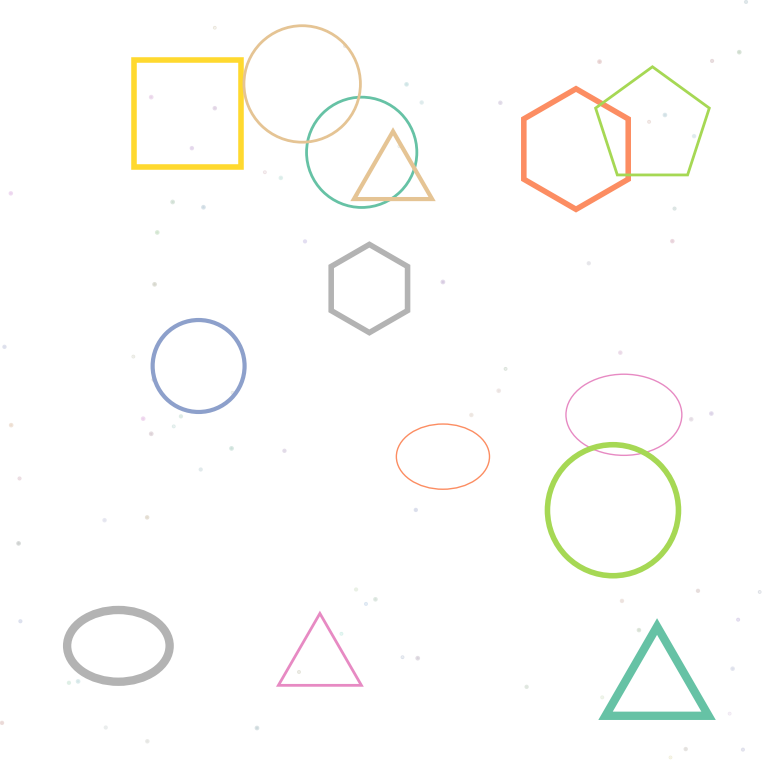[{"shape": "circle", "thickness": 1, "radius": 0.36, "center": [0.47, 0.802]}, {"shape": "triangle", "thickness": 3, "radius": 0.39, "center": [0.853, 0.109]}, {"shape": "oval", "thickness": 0.5, "radius": 0.3, "center": [0.575, 0.407]}, {"shape": "hexagon", "thickness": 2, "radius": 0.39, "center": [0.748, 0.806]}, {"shape": "circle", "thickness": 1.5, "radius": 0.3, "center": [0.258, 0.525]}, {"shape": "triangle", "thickness": 1, "radius": 0.31, "center": [0.415, 0.141]}, {"shape": "oval", "thickness": 0.5, "radius": 0.38, "center": [0.81, 0.461]}, {"shape": "circle", "thickness": 2, "radius": 0.43, "center": [0.796, 0.337]}, {"shape": "pentagon", "thickness": 1, "radius": 0.39, "center": [0.847, 0.836]}, {"shape": "square", "thickness": 2, "radius": 0.35, "center": [0.243, 0.853]}, {"shape": "triangle", "thickness": 1.5, "radius": 0.29, "center": [0.51, 0.771]}, {"shape": "circle", "thickness": 1, "radius": 0.38, "center": [0.392, 0.891]}, {"shape": "hexagon", "thickness": 2, "radius": 0.29, "center": [0.48, 0.625]}, {"shape": "oval", "thickness": 3, "radius": 0.33, "center": [0.154, 0.161]}]